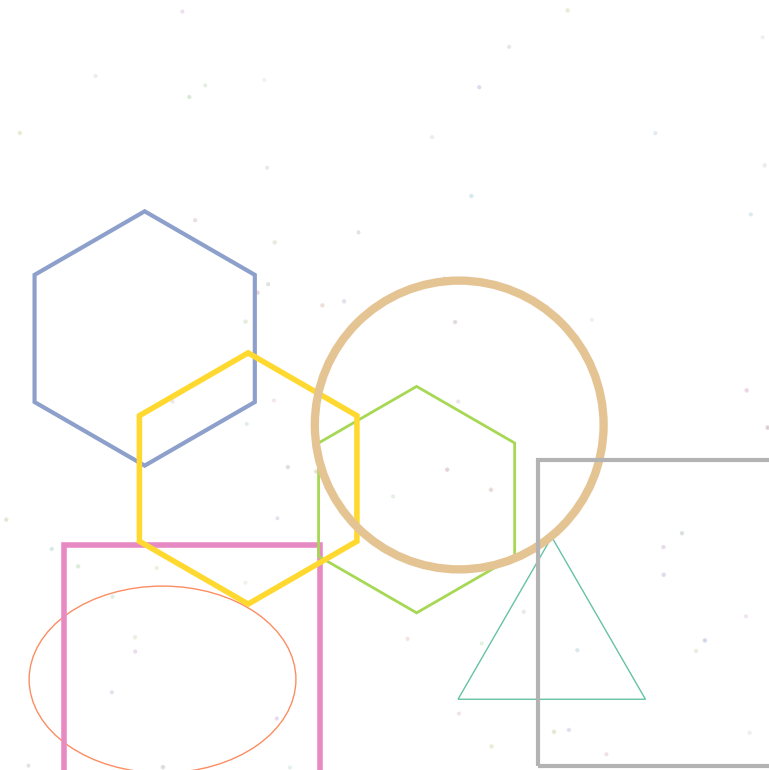[{"shape": "triangle", "thickness": 0.5, "radius": 0.7, "center": [0.717, 0.162]}, {"shape": "oval", "thickness": 0.5, "radius": 0.87, "center": [0.211, 0.118]}, {"shape": "hexagon", "thickness": 1.5, "radius": 0.83, "center": [0.188, 0.56]}, {"shape": "square", "thickness": 2, "radius": 0.83, "center": [0.249, 0.126]}, {"shape": "hexagon", "thickness": 1, "radius": 0.74, "center": [0.541, 0.351]}, {"shape": "hexagon", "thickness": 2, "radius": 0.82, "center": [0.322, 0.379]}, {"shape": "circle", "thickness": 3, "radius": 0.94, "center": [0.596, 0.448]}, {"shape": "square", "thickness": 1.5, "radius": 0.99, "center": [0.897, 0.204]}]